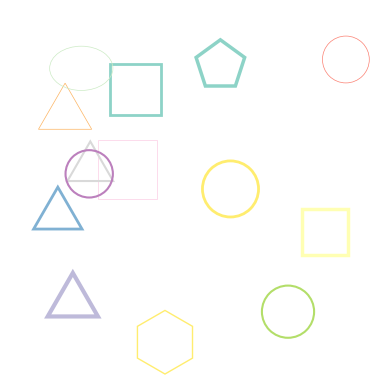[{"shape": "pentagon", "thickness": 2.5, "radius": 0.33, "center": [0.572, 0.83]}, {"shape": "square", "thickness": 2, "radius": 0.33, "center": [0.352, 0.768]}, {"shape": "square", "thickness": 2.5, "radius": 0.3, "center": [0.844, 0.397]}, {"shape": "triangle", "thickness": 3, "radius": 0.38, "center": [0.189, 0.216]}, {"shape": "circle", "thickness": 0.5, "radius": 0.3, "center": [0.898, 0.845]}, {"shape": "triangle", "thickness": 2, "radius": 0.36, "center": [0.15, 0.441]}, {"shape": "triangle", "thickness": 0.5, "radius": 0.4, "center": [0.169, 0.704]}, {"shape": "circle", "thickness": 1.5, "radius": 0.34, "center": [0.748, 0.19]}, {"shape": "square", "thickness": 0.5, "radius": 0.38, "center": [0.33, 0.559]}, {"shape": "triangle", "thickness": 1.5, "radius": 0.34, "center": [0.235, 0.564]}, {"shape": "circle", "thickness": 1.5, "radius": 0.31, "center": [0.232, 0.548]}, {"shape": "oval", "thickness": 0.5, "radius": 0.41, "center": [0.211, 0.823]}, {"shape": "circle", "thickness": 2, "radius": 0.36, "center": [0.599, 0.509]}, {"shape": "hexagon", "thickness": 1, "radius": 0.41, "center": [0.429, 0.111]}]